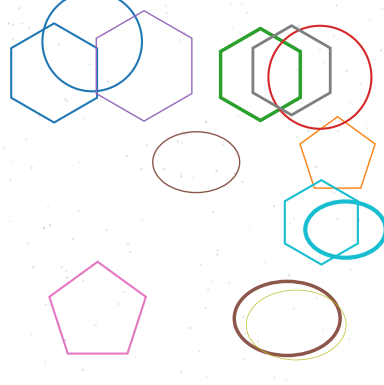[{"shape": "hexagon", "thickness": 1.5, "radius": 0.64, "center": [0.141, 0.811]}, {"shape": "circle", "thickness": 1.5, "radius": 0.65, "center": [0.239, 0.892]}, {"shape": "pentagon", "thickness": 1, "radius": 0.51, "center": [0.877, 0.594]}, {"shape": "hexagon", "thickness": 2.5, "radius": 0.6, "center": [0.676, 0.806]}, {"shape": "circle", "thickness": 1.5, "radius": 0.67, "center": [0.831, 0.799]}, {"shape": "hexagon", "thickness": 1, "radius": 0.72, "center": [0.374, 0.829]}, {"shape": "oval", "thickness": 2.5, "radius": 0.69, "center": [0.746, 0.173]}, {"shape": "oval", "thickness": 1, "radius": 0.56, "center": [0.51, 0.579]}, {"shape": "pentagon", "thickness": 1.5, "radius": 0.66, "center": [0.254, 0.188]}, {"shape": "hexagon", "thickness": 2, "radius": 0.58, "center": [0.757, 0.817]}, {"shape": "oval", "thickness": 0.5, "radius": 0.65, "center": [0.769, 0.156]}, {"shape": "hexagon", "thickness": 1.5, "radius": 0.55, "center": [0.835, 0.422]}, {"shape": "oval", "thickness": 3, "radius": 0.52, "center": [0.897, 0.404]}]